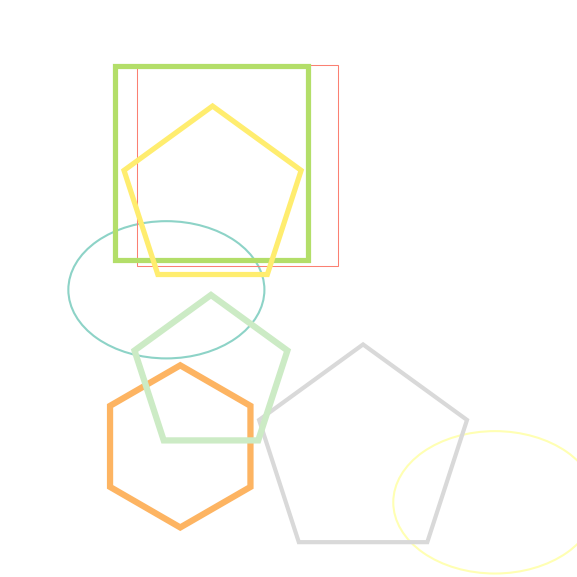[{"shape": "oval", "thickness": 1, "radius": 0.85, "center": [0.288, 0.497]}, {"shape": "oval", "thickness": 1, "radius": 0.88, "center": [0.857, 0.129]}, {"shape": "square", "thickness": 0.5, "radius": 0.87, "center": [0.412, 0.712]}, {"shape": "hexagon", "thickness": 3, "radius": 0.7, "center": [0.312, 0.226]}, {"shape": "square", "thickness": 2.5, "radius": 0.84, "center": [0.367, 0.717]}, {"shape": "pentagon", "thickness": 2, "radius": 0.95, "center": [0.629, 0.213]}, {"shape": "pentagon", "thickness": 3, "radius": 0.7, "center": [0.365, 0.349]}, {"shape": "pentagon", "thickness": 2.5, "radius": 0.81, "center": [0.368, 0.654]}]